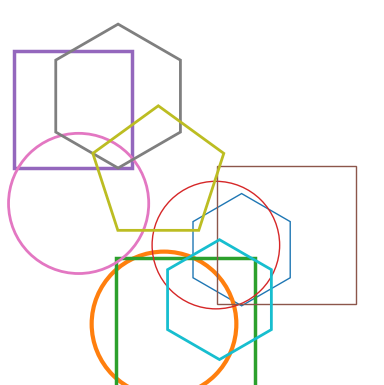[{"shape": "hexagon", "thickness": 1, "radius": 0.73, "center": [0.628, 0.351]}, {"shape": "circle", "thickness": 3, "radius": 0.94, "center": [0.426, 0.159]}, {"shape": "square", "thickness": 2.5, "radius": 0.9, "center": [0.482, 0.149]}, {"shape": "circle", "thickness": 1, "radius": 0.83, "center": [0.561, 0.363]}, {"shape": "square", "thickness": 2.5, "radius": 0.76, "center": [0.19, 0.716]}, {"shape": "square", "thickness": 1, "radius": 0.9, "center": [0.744, 0.389]}, {"shape": "circle", "thickness": 2, "radius": 0.91, "center": [0.204, 0.472]}, {"shape": "hexagon", "thickness": 2, "radius": 0.93, "center": [0.307, 0.75]}, {"shape": "pentagon", "thickness": 2, "radius": 0.89, "center": [0.411, 0.546]}, {"shape": "hexagon", "thickness": 2, "radius": 0.78, "center": [0.57, 0.222]}]